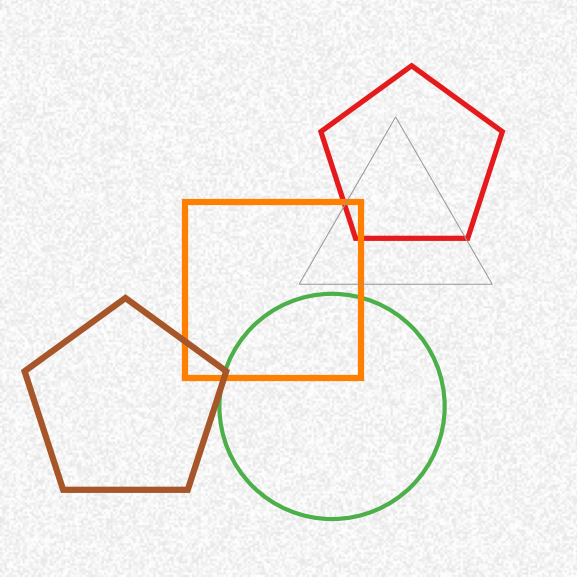[{"shape": "pentagon", "thickness": 2.5, "radius": 0.83, "center": [0.713, 0.72]}, {"shape": "circle", "thickness": 2, "radius": 0.98, "center": [0.575, 0.295]}, {"shape": "square", "thickness": 3, "radius": 0.76, "center": [0.472, 0.498]}, {"shape": "pentagon", "thickness": 3, "radius": 0.92, "center": [0.217, 0.3]}, {"shape": "triangle", "thickness": 0.5, "radius": 0.97, "center": [0.685, 0.603]}]